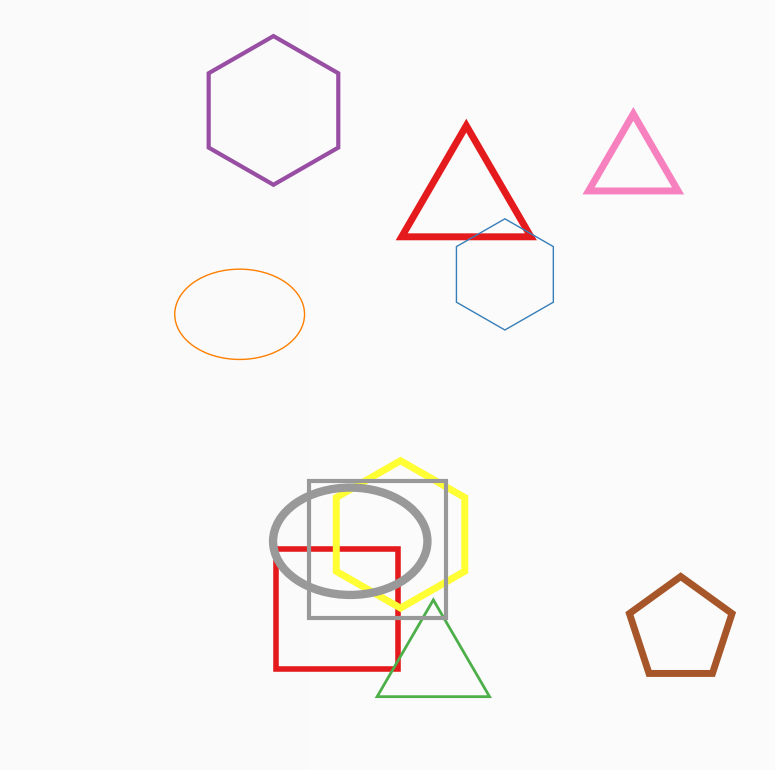[{"shape": "triangle", "thickness": 2.5, "radius": 0.48, "center": [0.602, 0.741]}, {"shape": "square", "thickness": 2, "radius": 0.39, "center": [0.435, 0.209]}, {"shape": "hexagon", "thickness": 0.5, "radius": 0.36, "center": [0.651, 0.644]}, {"shape": "triangle", "thickness": 1, "radius": 0.42, "center": [0.559, 0.137]}, {"shape": "hexagon", "thickness": 1.5, "radius": 0.48, "center": [0.353, 0.857]}, {"shape": "oval", "thickness": 0.5, "radius": 0.42, "center": [0.309, 0.592]}, {"shape": "hexagon", "thickness": 2.5, "radius": 0.48, "center": [0.517, 0.306]}, {"shape": "pentagon", "thickness": 2.5, "radius": 0.35, "center": [0.878, 0.182]}, {"shape": "triangle", "thickness": 2.5, "radius": 0.33, "center": [0.817, 0.785]}, {"shape": "square", "thickness": 1.5, "radius": 0.44, "center": [0.487, 0.286]}, {"shape": "oval", "thickness": 3, "radius": 0.5, "center": [0.452, 0.297]}]